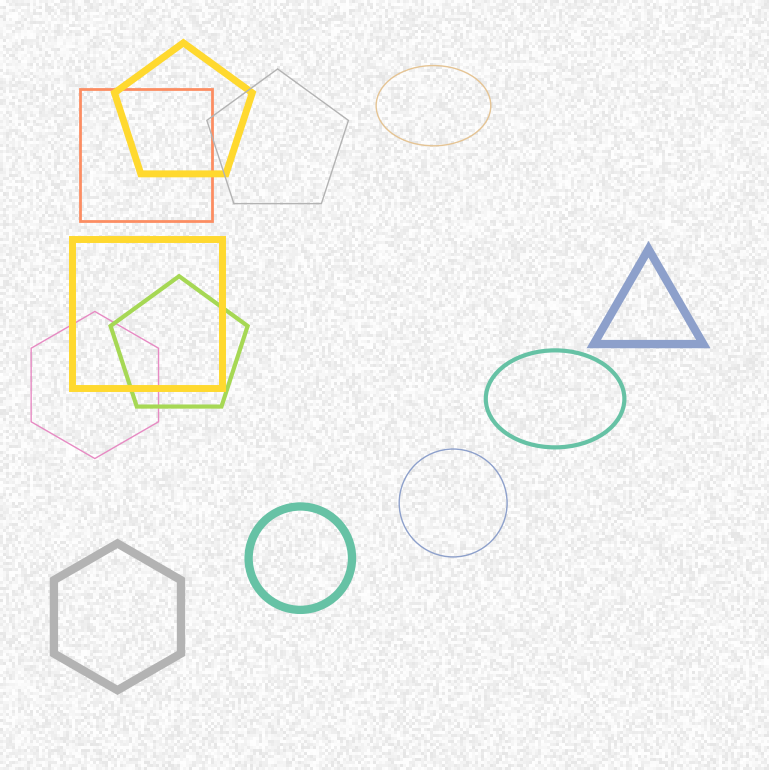[{"shape": "oval", "thickness": 1.5, "radius": 0.45, "center": [0.721, 0.482]}, {"shape": "circle", "thickness": 3, "radius": 0.34, "center": [0.39, 0.275]}, {"shape": "square", "thickness": 1, "radius": 0.43, "center": [0.189, 0.799]}, {"shape": "triangle", "thickness": 3, "radius": 0.41, "center": [0.842, 0.594]}, {"shape": "circle", "thickness": 0.5, "radius": 0.35, "center": [0.589, 0.347]}, {"shape": "hexagon", "thickness": 0.5, "radius": 0.48, "center": [0.123, 0.5]}, {"shape": "pentagon", "thickness": 1.5, "radius": 0.47, "center": [0.233, 0.548]}, {"shape": "pentagon", "thickness": 2.5, "radius": 0.47, "center": [0.238, 0.85]}, {"shape": "square", "thickness": 2.5, "radius": 0.48, "center": [0.191, 0.593]}, {"shape": "oval", "thickness": 0.5, "radius": 0.37, "center": [0.563, 0.863]}, {"shape": "hexagon", "thickness": 3, "radius": 0.48, "center": [0.153, 0.199]}, {"shape": "pentagon", "thickness": 0.5, "radius": 0.48, "center": [0.361, 0.814]}]